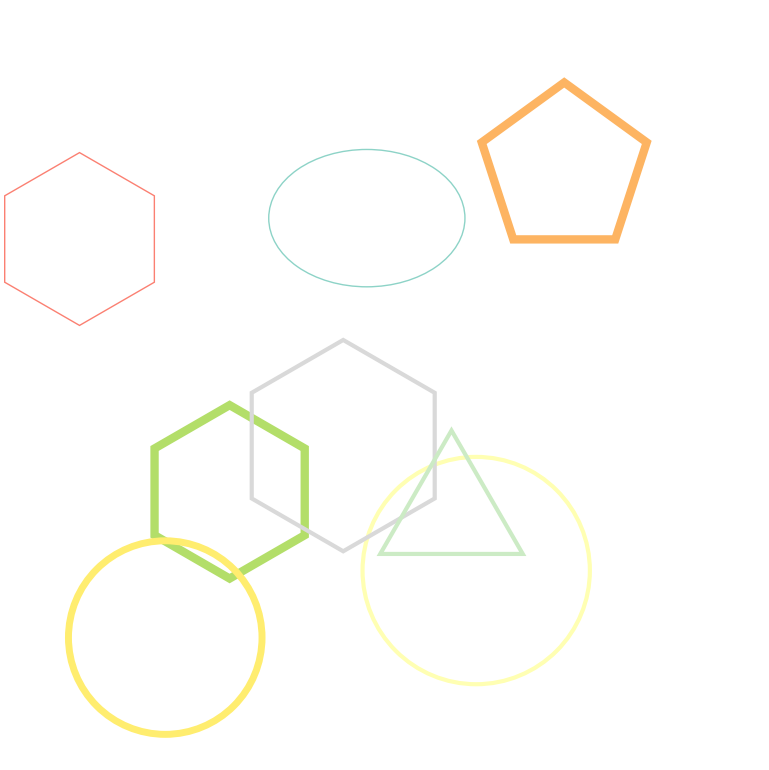[{"shape": "oval", "thickness": 0.5, "radius": 0.64, "center": [0.476, 0.717]}, {"shape": "circle", "thickness": 1.5, "radius": 0.74, "center": [0.618, 0.259]}, {"shape": "hexagon", "thickness": 0.5, "radius": 0.56, "center": [0.103, 0.69]}, {"shape": "pentagon", "thickness": 3, "radius": 0.56, "center": [0.733, 0.78]}, {"shape": "hexagon", "thickness": 3, "radius": 0.56, "center": [0.298, 0.361]}, {"shape": "hexagon", "thickness": 1.5, "radius": 0.69, "center": [0.446, 0.421]}, {"shape": "triangle", "thickness": 1.5, "radius": 0.53, "center": [0.586, 0.334]}, {"shape": "circle", "thickness": 2.5, "radius": 0.63, "center": [0.215, 0.172]}]